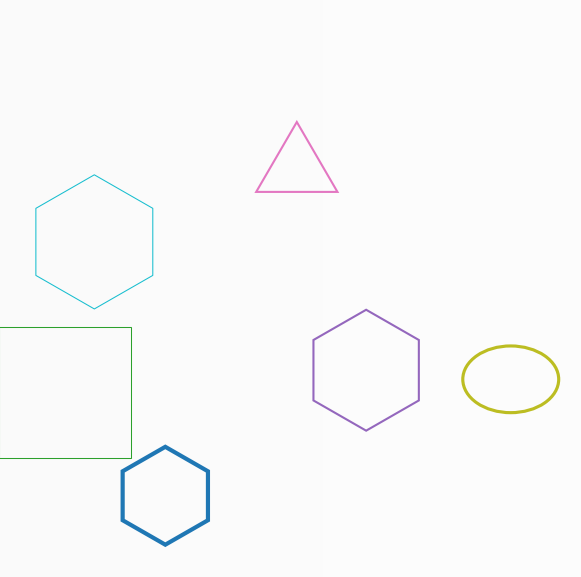[{"shape": "hexagon", "thickness": 2, "radius": 0.42, "center": [0.284, 0.141]}, {"shape": "square", "thickness": 0.5, "radius": 0.57, "center": [0.112, 0.32]}, {"shape": "hexagon", "thickness": 1, "radius": 0.52, "center": [0.63, 0.358]}, {"shape": "triangle", "thickness": 1, "radius": 0.4, "center": [0.511, 0.707]}, {"shape": "oval", "thickness": 1.5, "radius": 0.41, "center": [0.879, 0.342]}, {"shape": "hexagon", "thickness": 0.5, "radius": 0.58, "center": [0.162, 0.58]}]